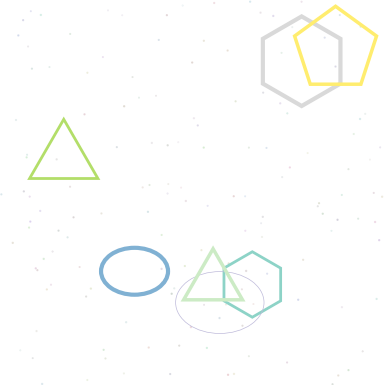[{"shape": "hexagon", "thickness": 2, "radius": 0.42, "center": [0.655, 0.261]}, {"shape": "oval", "thickness": 0.5, "radius": 0.57, "center": [0.571, 0.214]}, {"shape": "oval", "thickness": 3, "radius": 0.44, "center": [0.349, 0.295]}, {"shape": "triangle", "thickness": 2, "radius": 0.51, "center": [0.166, 0.588]}, {"shape": "hexagon", "thickness": 3, "radius": 0.58, "center": [0.784, 0.841]}, {"shape": "triangle", "thickness": 2.5, "radius": 0.44, "center": [0.553, 0.265]}, {"shape": "pentagon", "thickness": 2.5, "radius": 0.56, "center": [0.872, 0.872]}]